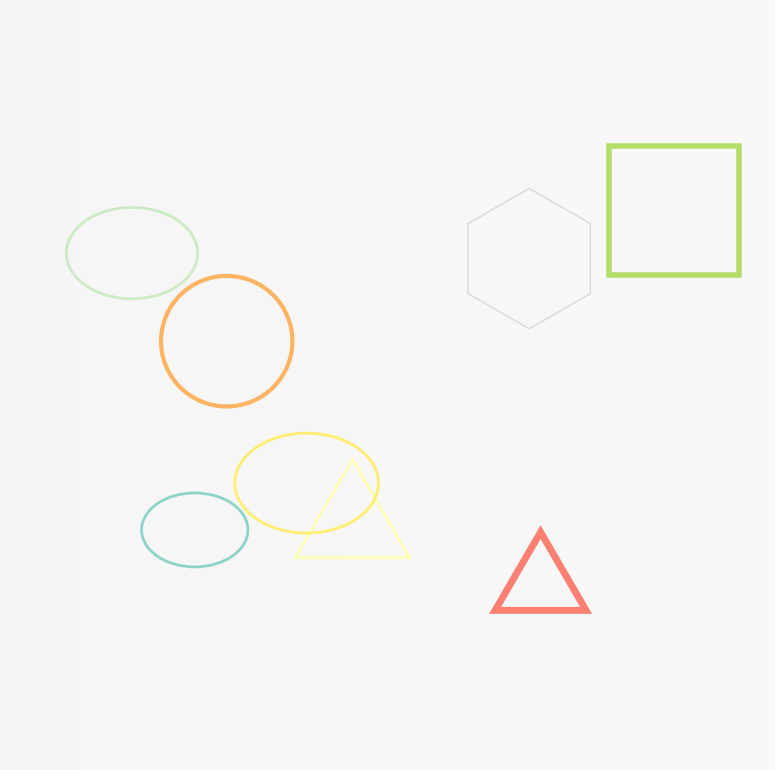[{"shape": "oval", "thickness": 1, "radius": 0.34, "center": [0.251, 0.312]}, {"shape": "triangle", "thickness": 1, "radius": 0.43, "center": [0.455, 0.318]}, {"shape": "triangle", "thickness": 2.5, "radius": 0.34, "center": [0.698, 0.241]}, {"shape": "circle", "thickness": 1.5, "radius": 0.42, "center": [0.293, 0.557]}, {"shape": "square", "thickness": 2, "radius": 0.42, "center": [0.87, 0.726]}, {"shape": "hexagon", "thickness": 0.5, "radius": 0.46, "center": [0.683, 0.664]}, {"shape": "oval", "thickness": 1, "radius": 0.42, "center": [0.17, 0.671]}, {"shape": "oval", "thickness": 1, "radius": 0.46, "center": [0.396, 0.373]}]